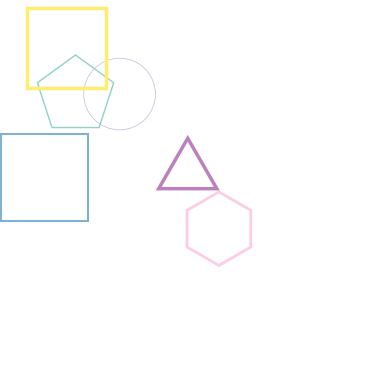[{"shape": "pentagon", "thickness": 1, "radius": 0.52, "center": [0.196, 0.753]}, {"shape": "circle", "thickness": 0.5, "radius": 0.47, "center": [0.311, 0.756]}, {"shape": "square", "thickness": 1.5, "radius": 0.57, "center": [0.116, 0.539]}, {"shape": "hexagon", "thickness": 2, "radius": 0.48, "center": [0.569, 0.406]}, {"shape": "triangle", "thickness": 2.5, "radius": 0.44, "center": [0.488, 0.554]}, {"shape": "square", "thickness": 2.5, "radius": 0.52, "center": [0.173, 0.875]}]